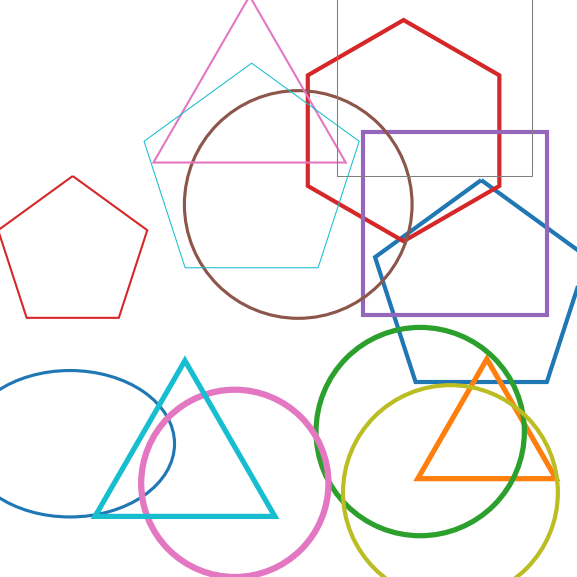[{"shape": "pentagon", "thickness": 2, "radius": 0.97, "center": [0.833, 0.494]}, {"shape": "oval", "thickness": 1.5, "radius": 0.91, "center": [0.121, 0.231]}, {"shape": "triangle", "thickness": 2.5, "radius": 0.69, "center": [0.843, 0.239]}, {"shape": "circle", "thickness": 2.5, "radius": 0.9, "center": [0.728, 0.252]}, {"shape": "pentagon", "thickness": 1, "radius": 0.68, "center": [0.126, 0.559]}, {"shape": "hexagon", "thickness": 2, "radius": 0.96, "center": [0.699, 0.773]}, {"shape": "square", "thickness": 2, "radius": 0.79, "center": [0.788, 0.612]}, {"shape": "circle", "thickness": 1.5, "radius": 0.99, "center": [0.516, 0.645]}, {"shape": "circle", "thickness": 3, "radius": 0.81, "center": [0.407, 0.162]}, {"shape": "triangle", "thickness": 1, "radius": 0.96, "center": [0.432, 0.814]}, {"shape": "square", "thickness": 0.5, "radius": 0.85, "center": [0.753, 0.864]}, {"shape": "circle", "thickness": 2, "radius": 0.93, "center": [0.78, 0.146]}, {"shape": "pentagon", "thickness": 0.5, "radius": 0.98, "center": [0.436, 0.694]}, {"shape": "triangle", "thickness": 2.5, "radius": 0.9, "center": [0.32, 0.195]}]